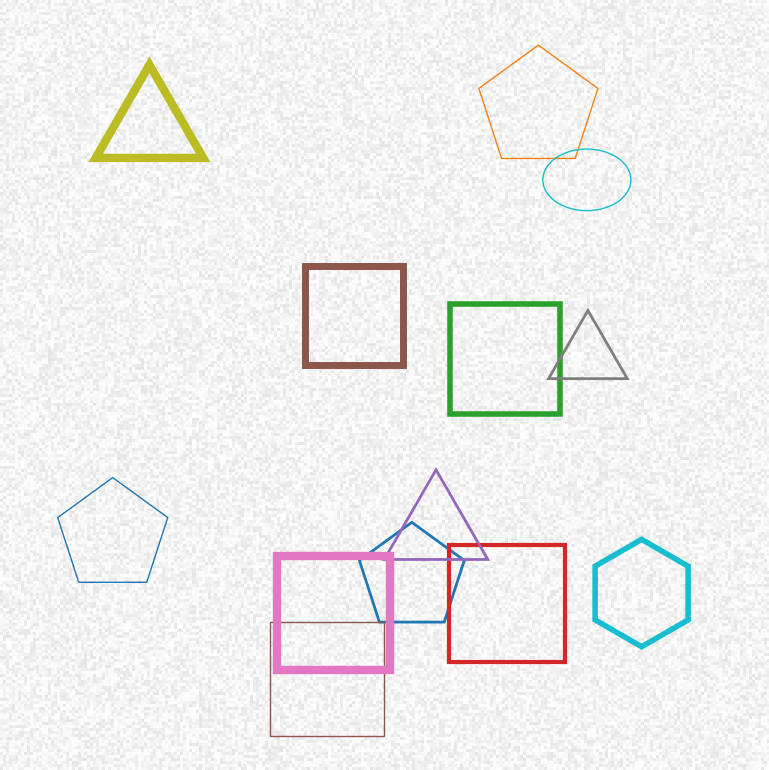[{"shape": "pentagon", "thickness": 0.5, "radius": 0.38, "center": [0.146, 0.305]}, {"shape": "pentagon", "thickness": 1, "radius": 0.36, "center": [0.535, 0.25]}, {"shape": "pentagon", "thickness": 0.5, "radius": 0.41, "center": [0.699, 0.86]}, {"shape": "square", "thickness": 2, "radius": 0.36, "center": [0.656, 0.534]}, {"shape": "square", "thickness": 1.5, "radius": 0.38, "center": [0.659, 0.216]}, {"shape": "triangle", "thickness": 1, "radius": 0.39, "center": [0.566, 0.312]}, {"shape": "square", "thickness": 2.5, "radius": 0.32, "center": [0.46, 0.59]}, {"shape": "square", "thickness": 0.5, "radius": 0.37, "center": [0.425, 0.118]}, {"shape": "square", "thickness": 3, "radius": 0.37, "center": [0.433, 0.204]}, {"shape": "triangle", "thickness": 1, "radius": 0.3, "center": [0.764, 0.538]}, {"shape": "triangle", "thickness": 3, "radius": 0.4, "center": [0.194, 0.835]}, {"shape": "hexagon", "thickness": 2, "radius": 0.35, "center": [0.833, 0.23]}, {"shape": "oval", "thickness": 0.5, "radius": 0.29, "center": [0.762, 0.766]}]